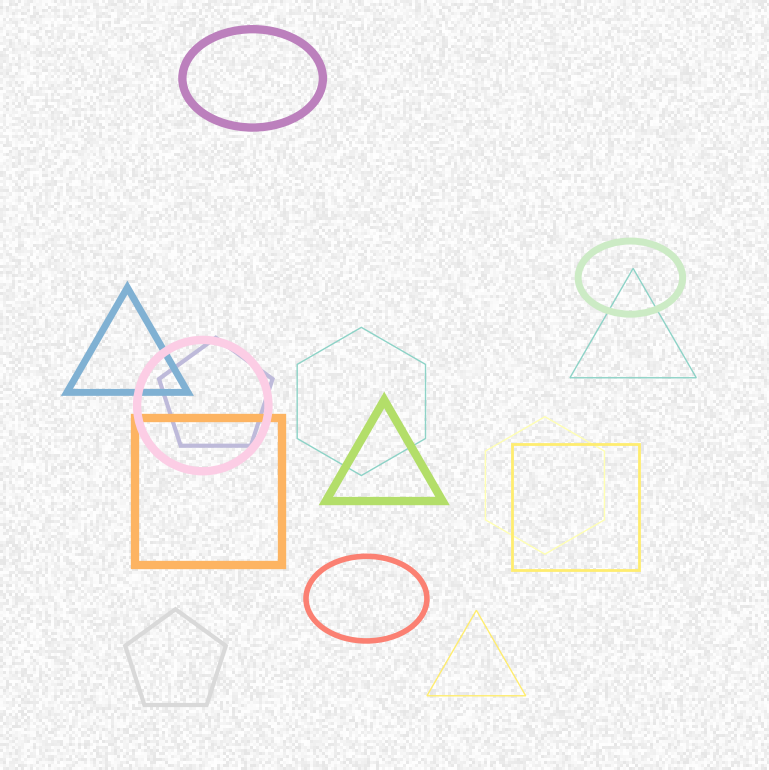[{"shape": "hexagon", "thickness": 0.5, "radius": 0.48, "center": [0.469, 0.479]}, {"shape": "triangle", "thickness": 0.5, "radius": 0.47, "center": [0.822, 0.557]}, {"shape": "hexagon", "thickness": 0.5, "radius": 0.45, "center": [0.708, 0.37]}, {"shape": "pentagon", "thickness": 1.5, "radius": 0.39, "center": [0.28, 0.484]}, {"shape": "oval", "thickness": 2, "radius": 0.39, "center": [0.476, 0.223]}, {"shape": "triangle", "thickness": 2.5, "radius": 0.45, "center": [0.165, 0.536]}, {"shape": "square", "thickness": 3, "radius": 0.48, "center": [0.271, 0.362]}, {"shape": "triangle", "thickness": 3, "radius": 0.44, "center": [0.499, 0.393]}, {"shape": "circle", "thickness": 3, "radius": 0.43, "center": [0.263, 0.473]}, {"shape": "pentagon", "thickness": 1.5, "radius": 0.34, "center": [0.228, 0.14]}, {"shape": "oval", "thickness": 3, "radius": 0.46, "center": [0.328, 0.898]}, {"shape": "oval", "thickness": 2.5, "radius": 0.34, "center": [0.819, 0.639]}, {"shape": "square", "thickness": 1, "radius": 0.41, "center": [0.747, 0.342]}, {"shape": "triangle", "thickness": 0.5, "radius": 0.37, "center": [0.619, 0.133]}]